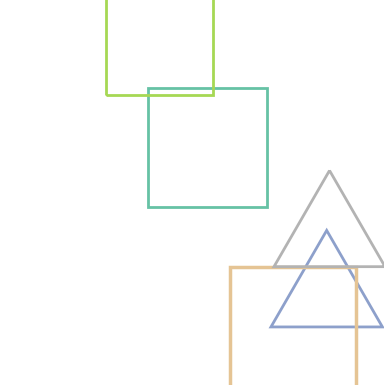[{"shape": "square", "thickness": 2, "radius": 0.77, "center": [0.539, 0.616]}, {"shape": "triangle", "thickness": 2, "radius": 0.84, "center": [0.849, 0.234]}, {"shape": "square", "thickness": 2, "radius": 0.69, "center": [0.415, 0.893]}, {"shape": "square", "thickness": 2.5, "radius": 0.82, "center": [0.761, 0.142]}, {"shape": "triangle", "thickness": 2, "radius": 0.83, "center": [0.856, 0.391]}]